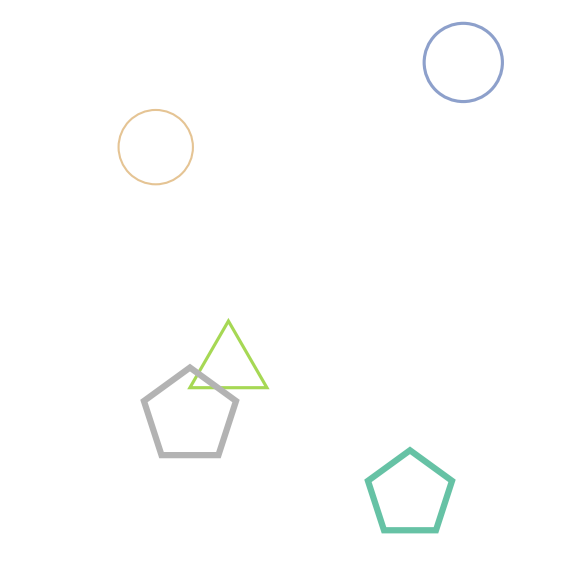[{"shape": "pentagon", "thickness": 3, "radius": 0.38, "center": [0.71, 0.143]}, {"shape": "circle", "thickness": 1.5, "radius": 0.34, "center": [0.802, 0.891]}, {"shape": "triangle", "thickness": 1.5, "radius": 0.38, "center": [0.396, 0.366]}, {"shape": "circle", "thickness": 1, "radius": 0.32, "center": [0.27, 0.744]}, {"shape": "pentagon", "thickness": 3, "radius": 0.42, "center": [0.329, 0.279]}]